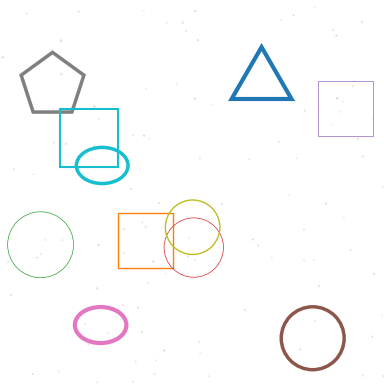[{"shape": "triangle", "thickness": 3, "radius": 0.45, "center": [0.679, 0.788]}, {"shape": "square", "thickness": 1, "radius": 0.35, "center": [0.378, 0.376]}, {"shape": "circle", "thickness": 0.5, "radius": 0.43, "center": [0.105, 0.364]}, {"shape": "circle", "thickness": 0.5, "radius": 0.39, "center": [0.503, 0.357]}, {"shape": "square", "thickness": 0.5, "radius": 0.36, "center": [0.898, 0.719]}, {"shape": "circle", "thickness": 2.5, "radius": 0.41, "center": [0.812, 0.121]}, {"shape": "oval", "thickness": 3, "radius": 0.33, "center": [0.261, 0.156]}, {"shape": "pentagon", "thickness": 2.5, "radius": 0.43, "center": [0.136, 0.778]}, {"shape": "circle", "thickness": 1, "radius": 0.35, "center": [0.5, 0.41]}, {"shape": "oval", "thickness": 2.5, "radius": 0.34, "center": [0.265, 0.57]}, {"shape": "square", "thickness": 1.5, "radius": 0.38, "center": [0.231, 0.642]}]